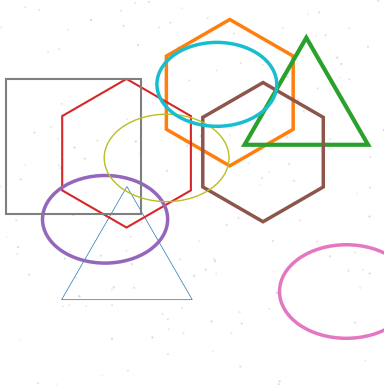[{"shape": "triangle", "thickness": 0.5, "radius": 0.98, "center": [0.33, 0.32]}, {"shape": "hexagon", "thickness": 2.5, "radius": 0.95, "center": [0.597, 0.759]}, {"shape": "triangle", "thickness": 3, "radius": 0.93, "center": [0.796, 0.717]}, {"shape": "hexagon", "thickness": 1.5, "radius": 0.96, "center": [0.329, 0.602]}, {"shape": "oval", "thickness": 2.5, "radius": 0.81, "center": [0.273, 0.43]}, {"shape": "hexagon", "thickness": 2.5, "radius": 0.9, "center": [0.683, 0.605]}, {"shape": "oval", "thickness": 2.5, "radius": 0.87, "center": [0.9, 0.243]}, {"shape": "square", "thickness": 1.5, "radius": 0.88, "center": [0.192, 0.621]}, {"shape": "oval", "thickness": 1, "radius": 0.81, "center": [0.433, 0.59]}, {"shape": "oval", "thickness": 2.5, "radius": 0.78, "center": [0.563, 0.781]}]